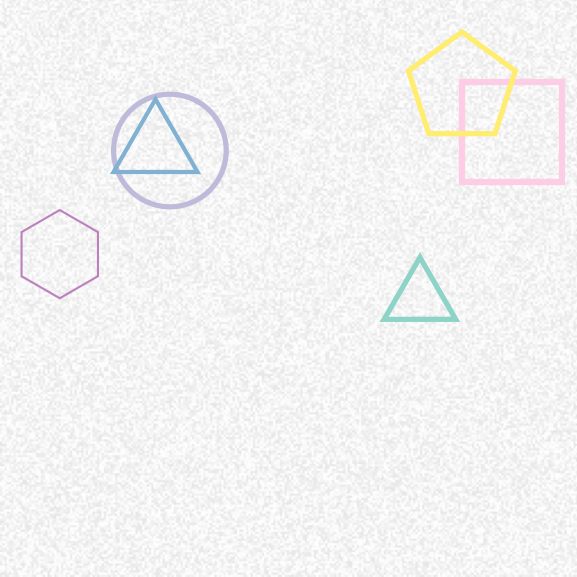[{"shape": "triangle", "thickness": 2.5, "radius": 0.36, "center": [0.727, 0.482]}, {"shape": "circle", "thickness": 2.5, "radius": 0.49, "center": [0.294, 0.738]}, {"shape": "triangle", "thickness": 2, "radius": 0.42, "center": [0.269, 0.743]}, {"shape": "square", "thickness": 3, "radius": 0.43, "center": [0.887, 0.77]}, {"shape": "hexagon", "thickness": 1, "radius": 0.38, "center": [0.103, 0.559]}, {"shape": "pentagon", "thickness": 2.5, "radius": 0.49, "center": [0.8, 0.846]}]